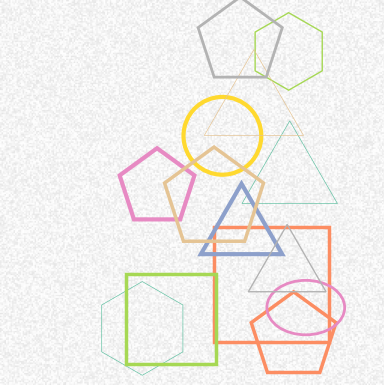[{"shape": "hexagon", "thickness": 0.5, "radius": 0.61, "center": [0.37, 0.147]}, {"shape": "triangle", "thickness": 0.5, "radius": 0.72, "center": [0.753, 0.543]}, {"shape": "pentagon", "thickness": 2.5, "radius": 0.58, "center": [0.763, 0.126]}, {"shape": "square", "thickness": 2.5, "radius": 0.75, "center": [0.704, 0.26]}, {"shape": "triangle", "thickness": 3, "radius": 0.61, "center": [0.627, 0.401]}, {"shape": "oval", "thickness": 2, "radius": 0.51, "center": [0.794, 0.201]}, {"shape": "pentagon", "thickness": 3, "radius": 0.51, "center": [0.408, 0.513]}, {"shape": "hexagon", "thickness": 1, "radius": 0.5, "center": [0.75, 0.866]}, {"shape": "square", "thickness": 2.5, "radius": 0.58, "center": [0.444, 0.171]}, {"shape": "circle", "thickness": 3, "radius": 0.5, "center": [0.578, 0.647]}, {"shape": "triangle", "thickness": 0.5, "radius": 0.74, "center": [0.66, 0.723]}, {"shape": "pentagon", "thickness": 2.5, "radius": 0.68, "center": [0.556, 0.483]}, {"shape": "pentagon", "thickness": 2, "radius": 0.58, "center": [0.624, 0.893]}, {"shape": "triangle", "thickness": 1, "radius": 0.58, "center": [0.746, 0.301]}]